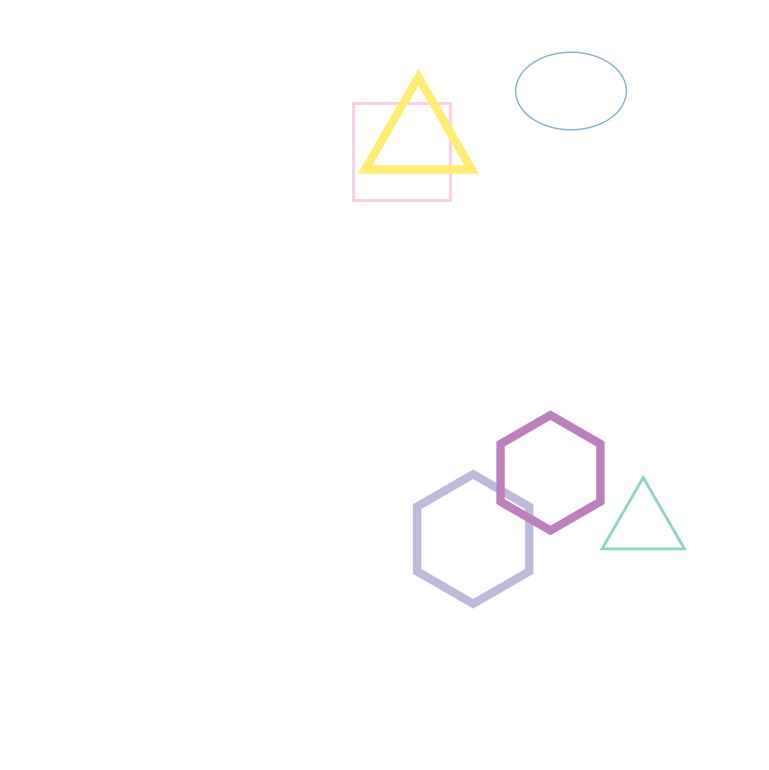[{"shape": "triangle", "thickness": 1, "radius": 0.31, "center": [0.835, 0.318]}, {"shape": "hexagon", "thickness": 3, "radius": 0.42, "center": [0.615, 0.3]}, {"shape": "oval", "thickness": 0.5, "radius": 0.36, "center": [0.742, 0.882]}, {"shape": "square", "thickness": 1, "radius": 0.32, "center": [0.521, 0.804]}, {"shape": "hexagon", "thickness": 3, "radius": 0.37, "center": [0.715, 0.386]}, {"shape": "triangle", "thickness": 3, "radius": 0.4, "center": [0.543, 0.82]}]